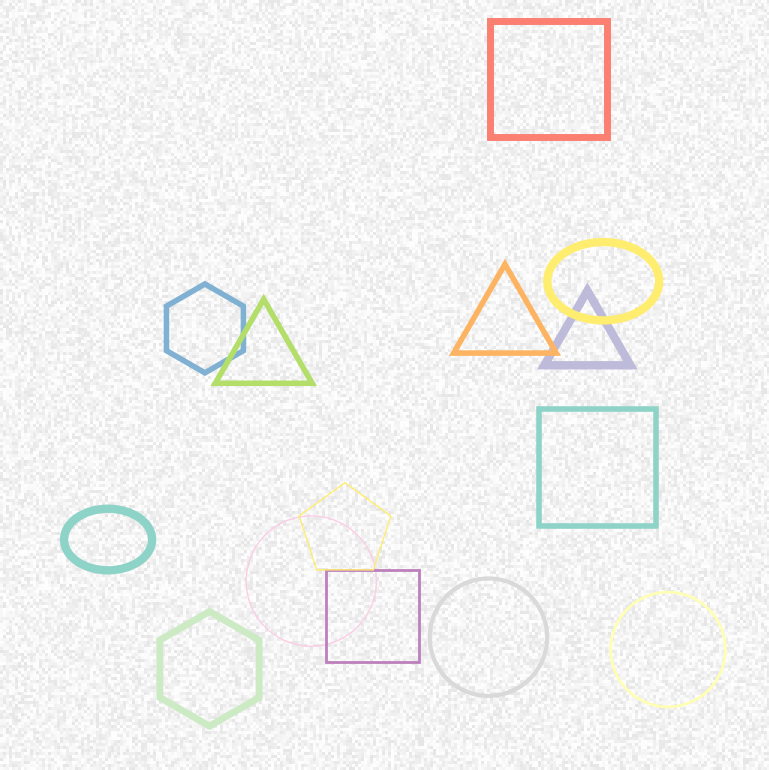[{"shape": "square", "thickness": 2, "radius": 0.38, "center": [0.776, 0.393]}, {"shape": "oval", "thickness": 3, "radius": 0.29, "center": [0.14, 0.299]}, {"shape": "circle", "thickness": 1, "radius": 0.37, "center": [0.868, 0.156]}, {"shape": "triangle", "thickness": 3, "radius": 0.32, "center": [0.763, 0.558]}, {"shape": "square", "thickness": 2.5, "radius": 0.38, "center": [0.712, 0.898]}, {"shape": "hexagon", "thickness": 2, "radius": 0.29, "center": [0.266, 0.573]}, {"shape": "triangle", "thickness": 2, "radius": 0.38, "center": [0.656, 0.58]}, {"shape": "triangle", "thickness": 2, "radius": 0.36, "center": [0.342, 0.539]}, {"shape": "circle", "thickness": 0.5, "radius": 0.42, "center": [0.404, 0.245]}, {"shape": "circle", "thickness": 1.5, "radius": 0.38, "center": [0.634, 0.172]}, {"shape": "square", "thickness": 1, "radius": 0.3, "center": [0.484, 0.2]}, {"shape": "hexagon", "thickness": 2.5, "radius": 0.37, "center": [0.272, 0.131]}, {"shape": "pentagon", "thickness": 0.5, "radius": 0.31, "center": [0.448, 0.311]}, {"shape": "oval", "thickness": 3, "radius": 0.36, "center": [0.783, 0.635]}]